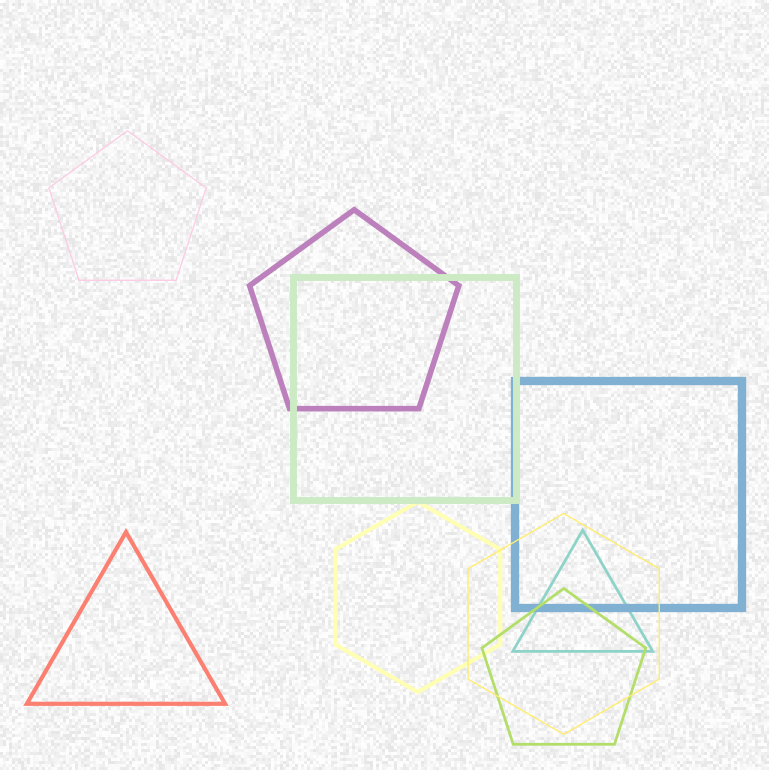[{"shape": "triangle", "thickness": 1, "radius": 0.52, "center": [0.757, 0.207]}, {"shape": "hexagon", "thickness": 1.5, "radius": 0.62, "center": [0.543, 0.225]}, {"shape": "triangle", "thickness": 1.5, "radius": 0.74, "center": [0.164, 0.16]}, {"shape": "square", "thickness": 3, "radius": 0.74, "center": [0.816, 0.358]}, {"shape": "pentagon", "thickness": 1, "radius": 0.56, "center": [0.732, 0.124]}, {"shape": "pentagon", "thickness": 0.5, "radius": 0.54, "center": [0.166, 0.723]}, {"shape": "pentagon", "thickness": 2, "radius": 0.71, "center": [0.46, 0.585]}, {"shape": "square", "thickness": 2.5, "radius": 0.72, "center": [0.525, 0.496]}, {"shape": "hexagon", "thickness": 0.5, "radius": 0.72, "center": [0.732, 0.19]}]